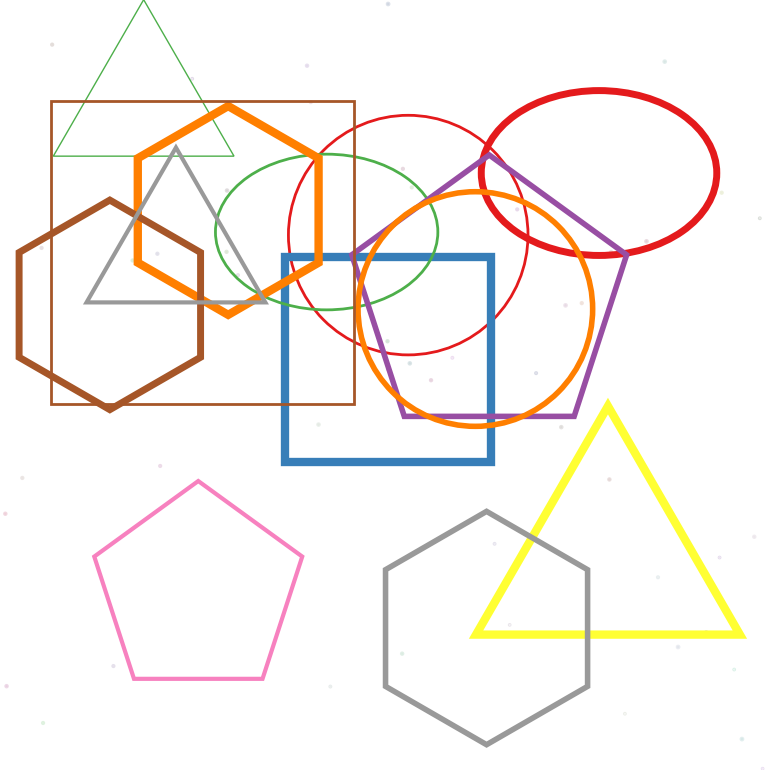[{"shape": "oval", "thickness": 2.5, "radius": 0.76, "center": [0.778, 0.775]}, {"shape": "circle", "thickness": 1, "radius": 0.78, "center": [0.53, 0.695]}, {"shape": "square", "thickness": 3, "radius": 0.67, "center": [0.504, 0.533]}, {"shape": "triangle", "thickness": 0.5, "radius": 0.68, "center": [0.187, 0.865]}, {"shape": "oval", "thickness": 1, "radius": 0.72, "center": [0.424, 0.699]}, {"shape": "pentagon", "thickness": 2, "radius": 0.94, "center": [0.635, 0.611]}, {"shape": "hexagon", "thickness": 3, "radius": 0.68, "center": [0.296, 0.727]}, {"shape": "circle", "thickness": 2, "radius": 0.76, "center": [0.617, 0.599]}, {"shape": "triangle", "thickness": 3, "radius": 0.99, "center": [0.79, 0.275]}, {"shape": "hexagon", "thickness": 2.5, "radius": 0.68, "center": [0.143, 0.604]}, {"shape": "square", "thickness": 1, "radius": 0.98, "center": [0.263, 0.672]}, {"shape": "pentagon", "thickness": 1.5, "radius": 0.71, "center": [0.257, 0.233]}, {"shape": "triangle", "thickness": 1.5, "radius": 0.67, "center": [0.229, 0.674]}, {"shape": "hexagon", "thickness": 2, "radius": 0.76, "center": [0.632, 0.184]}]